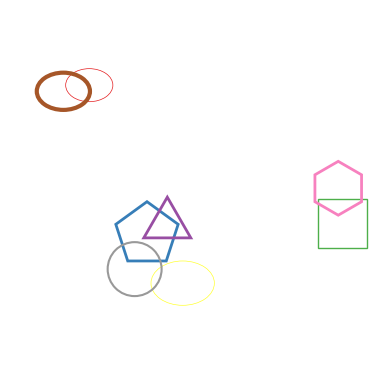[{"shape": "oval", "thickness": 0.5, "radius": 0.31, "center": [0.232, 0.779]}, {"shape": "pentagon", "thickness": 2, "radius": 0.43, "center": [0.382, 0.391]}, {"shape": "square", "thickness": 1, "radius": 0.32, "center": [0.889, 0.42]}, {"shape": "triangle", "thickness": 2, "radius": 0.35, "center": [0.435, 0.417]}, {"shape": "oval", "thickness": 0.5, "radius": 0.41, "center": [0.474, 0.265]}, {"shape": "oval", "thickness": 3, "radius": 0.35, "center": [0.165, 0.763]}, {"shape": "hexagon", "thickness": 2, "radius": 0.35, "center": [0.879, 0.511]}, {"shape": "circle", "thickness": 1.5, "radius": 0.35, "center": [0.35, 0.301]}]